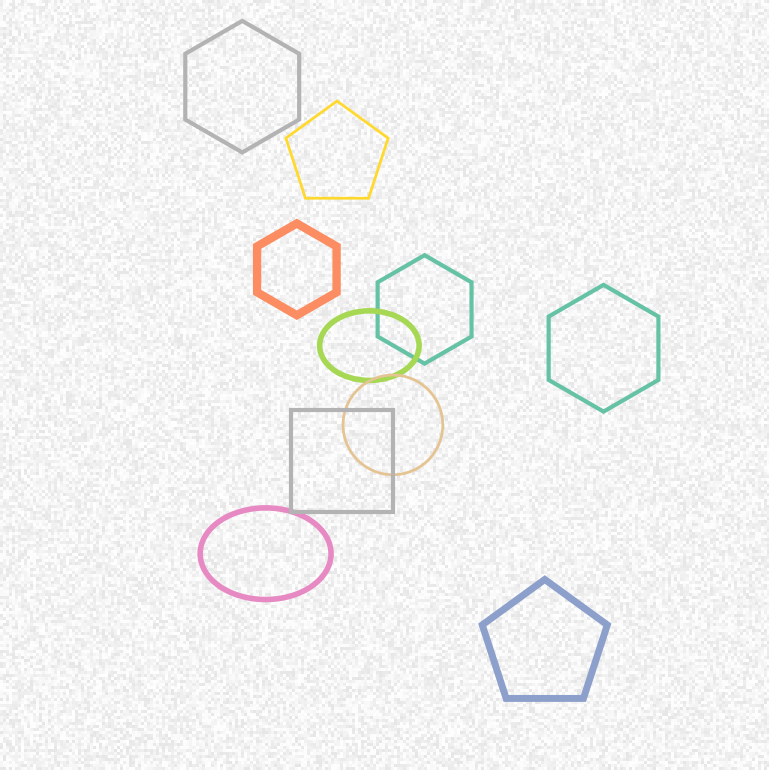[{"shape": "hexagon", "thickness": 1.5, "radius": 0.41, "center": [0.784, 0.548]}, {"shape": "hexagon", "thickness": 1.5, "radius": 0.35, "center": [0.551, 0.598]}, {"shape": "hexagon", "thickness": 3, "radius": 0.3, "center": [0.385, 0.65]}, {"shape": "pentagon", "thickness": 2.5, "radius": 0.43, "center": [0.708, 0.162]}, {"shape": "oval", "thickness": 2, "radius": 0.43, "center": [0.345, 0.281]}, {"shape": "oval", "thickness": 2, "radius": 0.32, "center": [0.48, 0.551]}, {"shape": "pentagon", "thickness": 1, "radius": 0.35, "center": [0.438, 0.799]}, {"shape": "circle", "thickness": 1, "radius": 0.32, "center": [0.51, 0.448]}, {"shape": "square", "thickness": 1.5, "radius": 0.33, "center": [0.444, 0.401]}, {"shape": "hexagon", "thickness": 1.5, "radius": 0.43, "center": [0.315, 0.887]}]